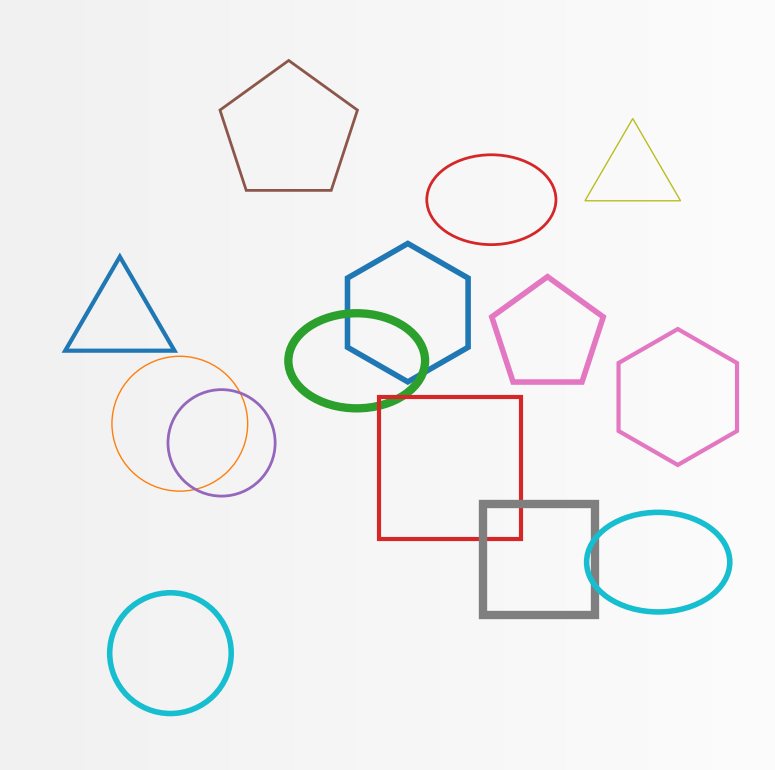[{"shape": "triangle", "thickness": 1.5, "radius": 0.41, "center": [0.155, 0.585]}, {"shape": "hexagon", "thickness": 2, "radius": 0.45, "center": [0.526, 0.594]}, {"shape": "circle", "thickness": 0.5, "radius": 0.44, "center": [0.232, 0.45]}, {"shape": "oval", "thickness": 3, "radius": 0.44, "center": [0.46, 0.531]}, {"shape": "oval", "thickness": 1, "radius": 0.42, "center": [0.634, 0.741]}, {"shape": "square", "thickness": 1.5, "radius": 0.46, "center": [0.58, 0.392]}, {"shape": "circle", "thickness": 1, "radius": 0.35, "center": [0.286, 0.425]}, {"shape": "pentagon", "thickness": 1, "radius": 0.47, "center": [0.373, 0.828]}, {"shape": "pentagon", "thickness": 2, "radius": 0.38, "center": [0.706, 0.565]}, {"shape": "hexagon", "thickness": 1.5, "radius": 0.44, "center": [0.875, 0.484]}, {"shape": "square", "thickness": 3, "radius": 0.36, "center": [0.695, 0.274]}, {"shape": "triangle", "thickness": 0.5, "radius": 0.36, "center": [0.816, 0.775]}, {"shape": "oval", "thickness": 2, "radius": 0.46, "center": [0.849, 0.27]}, {"shape": "circle", "thickness": 2, "radius": 0.39, "center": [0.22, 0.152]}]